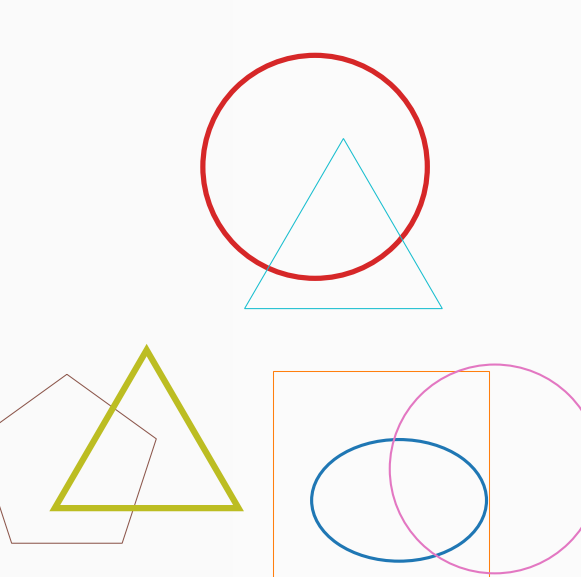[{"shape": "oval", "thickness": 1.5, "radius": 0.75, "center": [0.687, 0.133]}, {"shape": "square", "thickness": 0.5, "radius": 0.93, "center": [0.655, 0.172]}, {"shape": "circle", "thickness": 2.5, "radius": 0.97, "center": [0.542, 0.71]}, {"shape": "pentagon", "thickness": 0.5, "radius": 0.81, "center": [0.115, 0.189]}, {"shape": "circle", "thickness": 1, "radius": 0.9, "center": [0.851, 0.187]}, {"shape": "triangle", "thickness": 3, "radius": 0.91, "center": [0.252, 0.211]}, {"shape": "triangle", "thickness": 0.5, "radius": 0.98, "center": [0.591, 0.563]}]